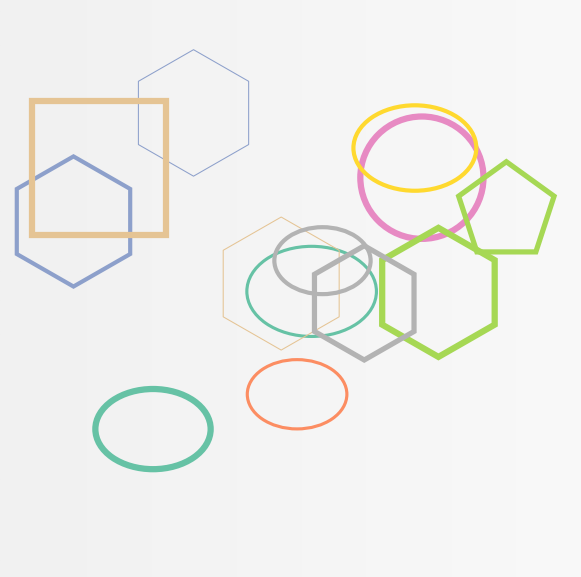[{"shape": "oval", "thickness": 1.5, "radius": 0.56, "center": [0.536, 0.495]}, {"shape": "oval", "thickness": 3, "radius": 0.5, "center": [0.263, 0.256]}, {"shape": "oval", "thickness": 1.5, "radius": 0.43, "center": [0.511, 0.316]}, {"shape": "hexagon", "thickness": 0.5, "radius": 0.55, "center": [0.333, 0.804]}, {"shape": "hexagon", "thickness": 2, "radius": 0.56, "center": [0.126, 0.616]}, {"shape": "circle", "thickness": 3, "radius": 0.53, "center": [0.726, 0.691]}, {"shape": "hexagon", "thickness": 3, "radius": 0.56, "center": [0.754, 0.493]}, {"shape": "pentagon", "thickness": 2.5, "radius": 0.43, "center": [0.871, 0.633]}, {"shape": "oval", "thickness": 2, "radius": 0.53, "center": [0.714, 0.743]}, {"shape": "square", "thickness": 3, "radius": 0.58, "center": [0.17, 0.708]}, {"shape": "hexagon", "thickness": 0.5, "radius": 0.58, "center": [0.484, 0.508]}, {"shape": "oval", "thickness": 2, "radius": 0.41, "center": [0.555, 0.548]}, {"shape": "hexagon", "thickness": 2.5, "radius": 0.49, "center": [0.627, 0.475]}]